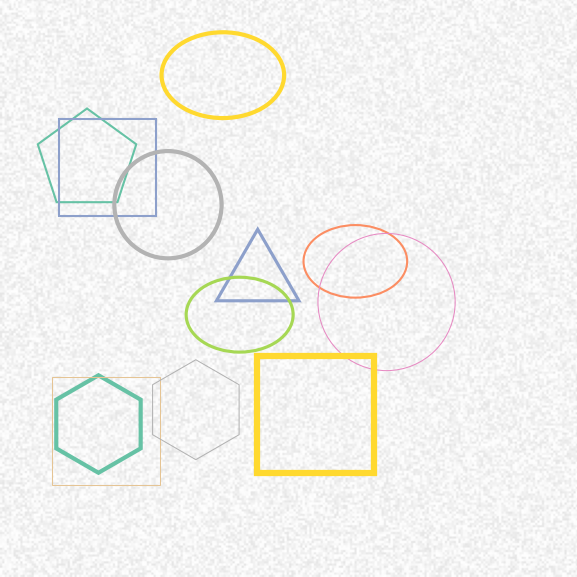[{"shape": "pentagon", "thickness": 1, "radius": 0.45, "center": [0.151, 0.722]}, {"shape": "hexagon", "thickness": 2, "radius": 0.42, "center": [0.171, 0.265]}, {"shape": "oval", "thickness": 1, "radius": 0.45, "center": [0.615, 0.547]}, {"shape": "square", "thickness": 1, "radius": 0.42, "center": [0.186, 0.709]}, {"shape": "triangle", "thickness": 1.5, "radius": 0.41, "center": [0.446, 0.52]}, {"shape": "circle", "thickness": 0.5, "radius": 0.59, "center": [0.669, 0.476]}, {"shape": "oval", "thickness": 1.5, "radius": 0.46, "center": [0.415, 0.454]}, {"shape": "square", "thickness": 3, "radius": 0.51, "center": [0.546, 0.281]}, {"shape": "oval", "thickness": 2, "radius": 0.53, "center": [0.386, 0.869]}, {"shape": "square", "thickness": 0.5, "radius": 0.47, "center": [0.184, 0.253]}, {"shape": "circle", "thickness": 2, "radius": 0.46, "center": [0.291, 0.645]}, {"shape": "hexagon", "thickness": 0.5, "radius": 0.43, "center": [0.339, 0.29]}]